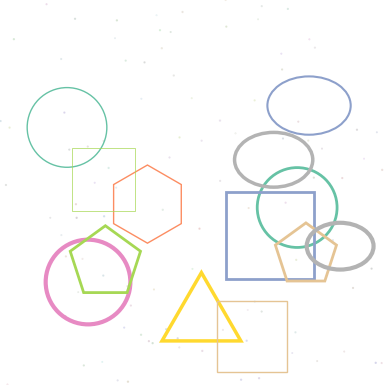[{"shape": "circle", "thickness": 1, "radius": 0.52, "center": [0.174, 0.669]}, {"shape": "circle", "thickness": 2, "radius": 0.52, "center": [0.772, 0.461]}, {"shape": "hexagon", "thickness": 1, "radius": 0.51, "center": [0.383, 0.47]}, {"shape": "oval", "thickness": 1.5, "radius": 0.54, "center": [0.803, 0.726]}, {"shape": "square", "thickness": 2, "radius": 0.57, "center": [0.702, 0.388]}, {"shape": "circle", "thickness": 3, "radius": 0.55, "center": [0.229, 0.267]}, {"shape": "pentagon", "thickness": 2, "radius": 0.48, "center": [0.274, 0.318]}, {"shape": "square", "thickness": 0.5, "radius": 0.41, "center": [0.269, 0.534]}, {"shape": "triangle", "thickness": 2.5, "radius": 0.59, "center": [0.523, 0.174]}, {"shape": "square", "thickness": 1, "radius": 0.46, "center": [0.655, 0.127]}, {"shape": "pentagon", "thickness": 2, "radius": 0.42, "center": [0.795, 0.338]}, {"shape": "oval", "thickness": 3, "radius": 0.43, "center": [0.883, 0.361]}, {"shape": "oval", "thickness": 2.5, "radius": 0.51, "center": [0.711, 0.585]}]